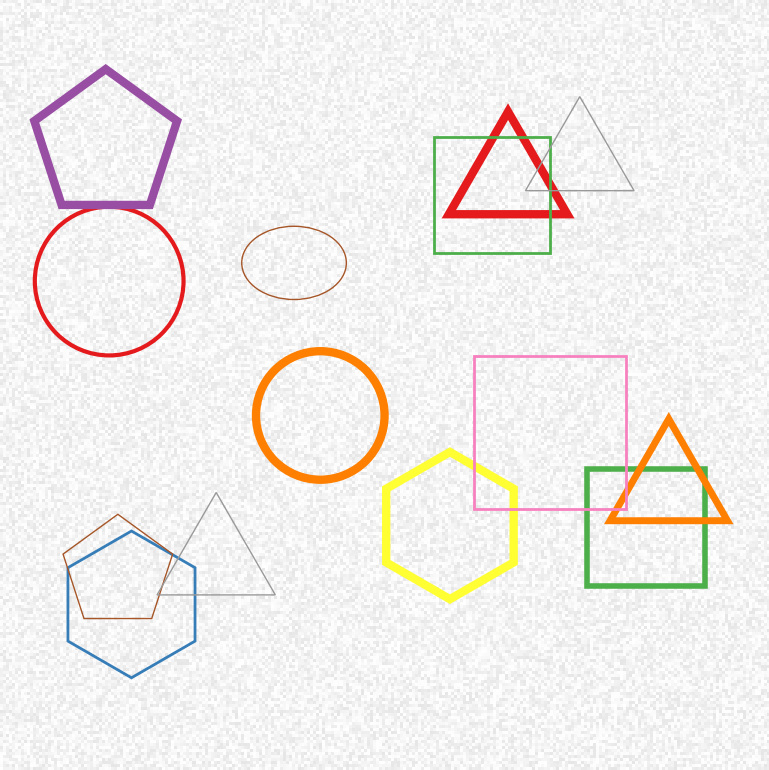[{"shape": "triangle", "thickness": 3, "radius": 0.44, "center": [0.66, 0.766]}, {"shape": "circle", "thickness": 1.5, "radius": 0.48, "center": [0.142, 0.635]}, {"shape": "hexagon", "thickness": 1, "radius": 0.48, "center": [0.171, 0.215]}, {"shape": "square", "thickness": 2, "radius": 0.38, "center": [0.839, 0.315]}, {"shape": "square", "thickness": 1, "radius": 0.38, "center": [0.639, 0.747]}, {"shape": "pentagon", "thickness": 3, "radius": 0.49, "center": [0.137, 0.813]}, {"shape": "triangle", "thickness": 2.5, "radius": 0.44, "center": [0.869, 0.368]}, {"shape": "circle", "thickness": 3, "radius": 0.42, "center": [0.416, 0.46]}, {"shape": "hexagon", "thickness": 3, "radius": 0.48, "center": [0.584, 0.317]}, {"shape": "pentagon", "thickness": 0.5, "radius": 0.37, "center": [0.153, 0.257]}, {"shape": "oval", "thickness": 0.5, "radius": 0.34, "center": [0.382, 0.659]}, {"shape": "square", "thickness": 1, "radius": 0.49, "center": [0.714, 0.438]}, {"shape": "triangle", "thickness": 0.5, "radius": 0.41, "center": [0.753, 0.793]}, {"shape": "triangle", "thickness": 0.5, "radius": 0.44, "center": [0.281, 0.272]}]